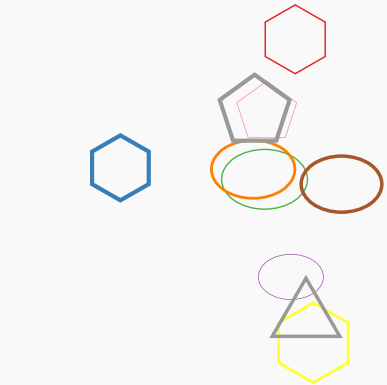[{"shape": "hexagon", "thickness": 1, "radius": 0.45, "center": [0.762, 0.898]}, {"shape": "hexagon", "thickness": 3, "radius": 0.42, "center": [0.311, 0.564]}, {"shape": "oval", "thickness": 1, "radius": 0.55, "center": [0.683, 0.534]}, {"shape": "oval", "thickness": 0.5, "radius": 0.42, "center": [0.751, 0.281]}, {"shape": "oval", "thickness": 2, "radius": 0.54, "center": [0.653, 0.56]}, {"shape": "hexagon", "thickness": 2, "radius": 0.52, "center": [0.809, 0.11]}, {"shape": "oval", "thickness": 2.5, "radius": 0.52, "center": [0.881, 0.522]}, {"shape": "pentagon", "thickness": 0.5, "radius": 0.41, "center": [0.688, 0.708]}, {"shape": "triangle", "thickness": 2.5, "radius": 0.5, "center": [0.79, 0.177]}, {"shape": "pentagon", "thickness": 3, "radius": 0.47, "center": [0.657, 0.711]}]